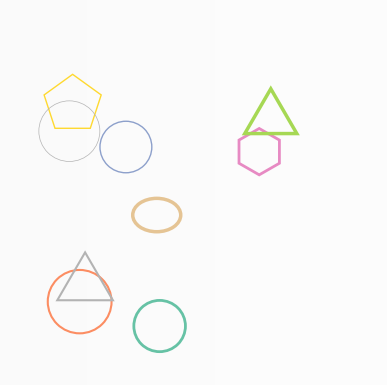[{"shape": "circle", "thickness": 2, "radius": 0.33, "center": [0.412, 0.153]}, {"shape": "circle", "thickness": 1.5, "radius": 0.41, "center": [0.206, 0.217]}, {"shape": "circle", "thickness": 1, "radius": 0.33, "center": [0.325, 0.618]}, {"shape": "hexagon", "thickness": 2, "radius": 0.3, "center": [0.669, 0.606]}, {"shape": "triangle", "thickness": 2.5, "radius": 0.39, "center": [0.699, 0.692]}, {"shape": "pentagon", "thickness": 1, "radius": 0.39, "center": [0.187, 0.729]}, {"shape": "oval", "thickness": 2.5, "radius": 0.31, "center": [0.404, 0.441]}, {"shape": "circle", "thickness": 0.5, "radius": 0.39, "center": [0.179, 0.659]}, {"shape": "triangle", "thickness": 1.5, "radius": 0.41, "center": [0.22, 0.262]}]